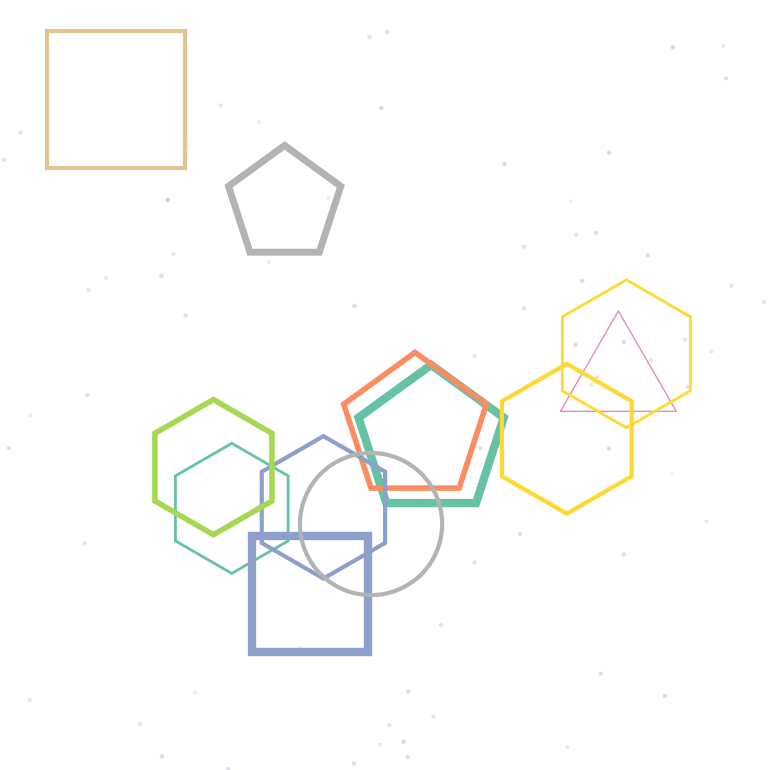[{"shape": "hexagon", "thickness": 1, "radius": 0.42, "center": [0.301, 0.34]}, {"shape": "pentagon", "thickness": 3, "radius": 0.5, "center": [0.56, 0.427]}, {"shape": "pentagon", "thickness": 2, "radius": 0.49, "center": [0.539, 0.445]}, {"shape": "square", "thickness": 3, "radius": 0.38, "center": [0.403, 0.229]}, {"shape": "hexagon", "thickness": 1.5, "radius": 0.46, "center": [0.42, 0.341]}, {"shape": "triangle", "thickness": 0.5, "radius": 0.43, "center": [0.803, 0.509]}, {"shape": "hexagon", "thickness": 2, "radius": 0.44, "center": [0.277, 0.393]}, {"shape": "hexagon", "thickness": 1.5, "radius": 0.49, "center": [0.736, 0.43]}, {"shape": "hexagon", "thickness": 1, "radius": 0.48, "center": [0.813, 0.541]}, {"shape": "square", "thickness": 1.5, "radius": 0.45, "center": [0.151, 0.871]}, {"shape": "pentagon", "thickness": 2.5, "radius": 0.38, "center": [0.37, 0.734]}, {"shape": "circle", "thickness": 1.5, "radius": 0.46, "center": [0.482, 0.319]}]